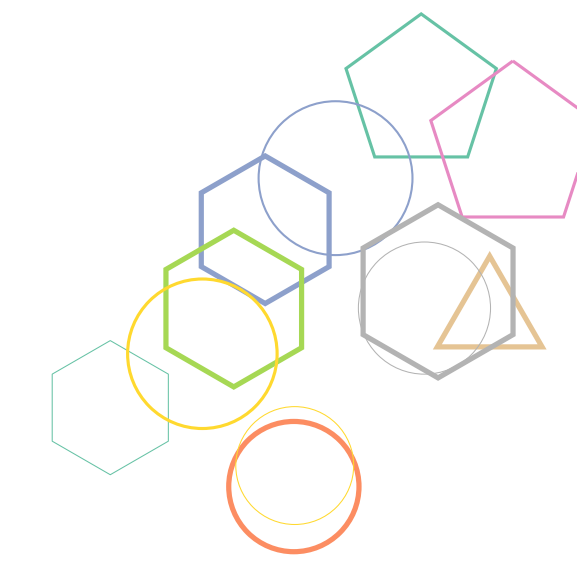[{"shape": "pentagon", "thickness": 1.5, "radius": 0.68, "center": [0.729, 0.838]}, {"shape": "hexagon", "thickness": 0.5, "radius": 0.58, "center": [0.191, 0.293]}, {"shape": "circle", "thickness": 2.5, "radius": 0.56, "center": [0.509, 0.157]}, {"shape": "circle", "thickness": 1, "radius": 0.67, "center": [0.581, 0.691]}, {"shape": "hexagon", "thickness": 2.5, "radius": 0.64, "center": [0.459, 0.601]}, {"shape": "pentagon", "thickness": 1.5, "radius": 0.75, "center": [0.888, 0.744]}, {"shape": "hexagon", "thickness": 2.5, "radius": 0.68, "center": [0.405, 0.465]}, {"shape": "circle", "thickness": 1.5, "radius": 0.65, "center": [0.35, 0.387]}, {"shape": "circle", "thickness": 0.5, "radius": 0.51, "center": [0.51, 0.193]}, {"shape": "triangle", "thickness": 2.5, "radius": 0.52, "center": [0.848, 0.451]}, {"shape": "circle", "thickness": 0.5, "radius": 0.57, "center": [0.735, 0.466]}, {"shape": "hexagon", "thickness": 2.5, "radius": 0.75, "center": [0.759, 0.495]}]